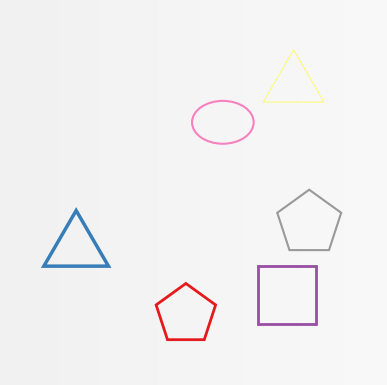[{"shape": "pentagon", "thickness": 2, "radius": 0.4, "center": [0.48, 0.183]}, {"shape": "triangle", "thickness": 2.5, "radius": 0.48, "center": [0.197, 0.357]}, {"shape": "square", "thickness": 2, "radius": 0.37, "center": [0.741, 0.234]}, {"shape": "triangle", "thickness": 0.5, "radius": 0.45, "center": [0.758, 0.78]}, {"shape": "oval", "thickness": 1.5, "radius": 0.4, "center": [0.575, 0.682]}, {"shape": "pentagon", "thickness": 1.5, "radius": 0.43, "center": [0.798, 0.421]}]